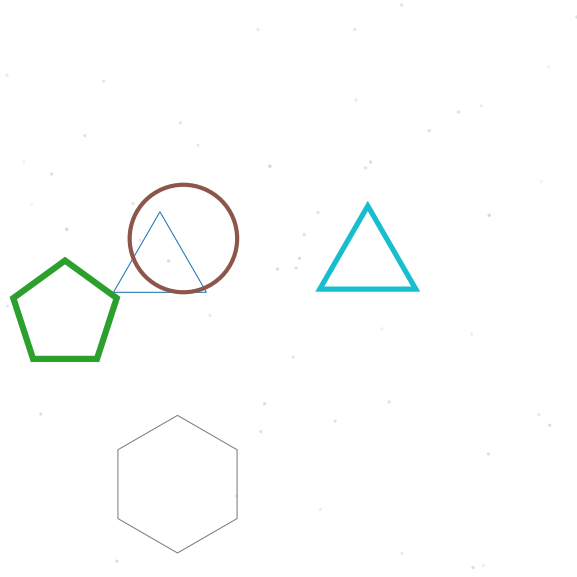[{"shape": "triangle", "thickness": 0.5, "radius": 0.46, "center": [0.277, 0.539]}, {"shape": "pentagon", "thickness": 3, "radius": 0.47, "center": [0.113, 0.454]}, {"shape": "circle", "thickness": 2, "radius": 0.47, "center": [0.318, 0.586]}, {"shape": "hexagon", "thickness": 0.5, "radius": 0.6, "center": [0.307, 0.161]}, {"shape": "triangle", "thickness": 2.5, "radius": 0.48, "center": [0.637, 0.547]}]